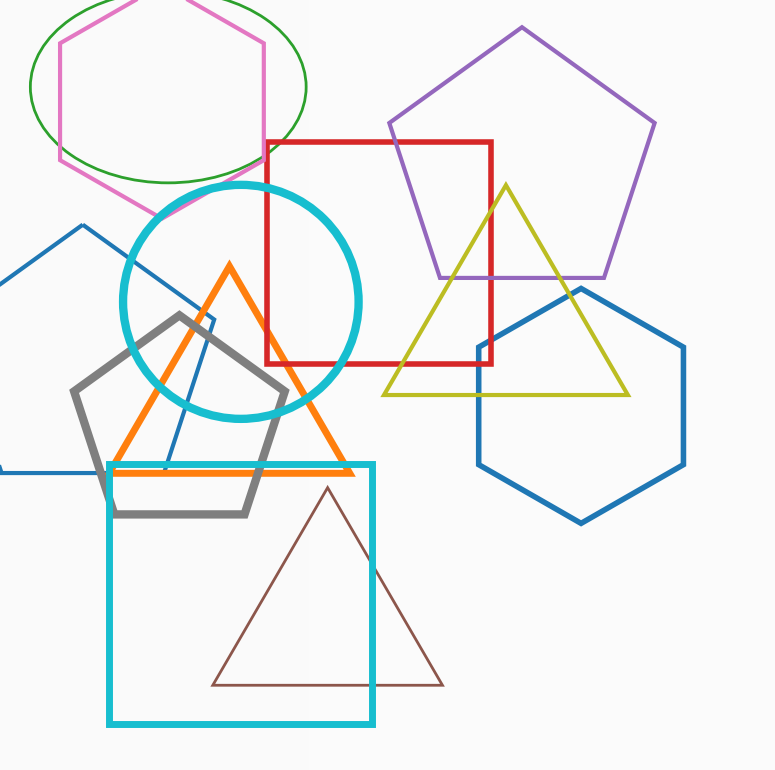[{"shape": "hexagon", "thickness": 2, "radius": 0.76, "center": [0.75, 0.473]}, {"shape": "pentagon", "thickness": 1.5, "radius": 0.89, "center": [0.107, 0.53]}, {"shape": "triangle", "thickness": 2.5, "radius": 0.9, "center": [0.296, 0.475]}, {"shape": "oval", "thickness": 1, "radius": 0.89, "center": [0.217, 0.887]}, {"shape": "square", "thickness": 2, "radius": 0.72, "center": [0.489, 0.672]}, {"shape": "pentagon", "thickness": 1.5, "radius": 0.9, "center": [0.674, 0.785]}, {"shape": "triangle", "thickness": 1, "radius": 0.86, "center": [0.423, 0.196]}, {"shape": "hexagon", "thickness": 1.5, "radius": 0.76, "center": [0.209, 0.868]}, {"shape": "pentagon", "thickness": 3, "radius": 0.71, "center": [0.232, 0.448]}, {"shape": "triangle", "thickness": 1.5, "radius": 0.91, "center": [0.653, 0.578]}, {"shape": "circle", "thickness": 3, "radius": 0.76, "center": [0.311, 0.608]}, {"shape": "square", "thickness": 2.5, "radius": 0.85, "center": [0.31, 0.229]}]